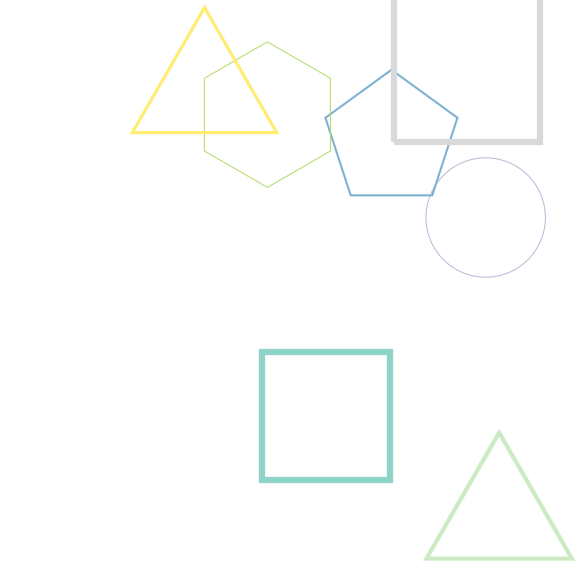[{"shape": "square", "thickness": 3, "radius": 0.55, "center": [0.564, 0.279]}, {"shape": "circle", "thickness": 0.5, "radius": 0.52, "center": [0.841, 0.622]}, {"shape": "pentagon", "thickness": 1, "radius": 0.6, "center": [0.678, 0.758]}, {"shape": "hexagon", "thickness": 0.5, "radius": 0.63, "center": [0.463, 0.801]}, {"shape": "square", "thickness": 3, "radius": 0.63, "center": [0.809, 0.88]}, {"shape": "triangle", "thickness": 2, "radius": 0.73, "center": [0.864, 0.105]}, {"shape": "triangle", "thickness": 1.5, "radius": 0.72, "center": [0.354, 0.842]}]